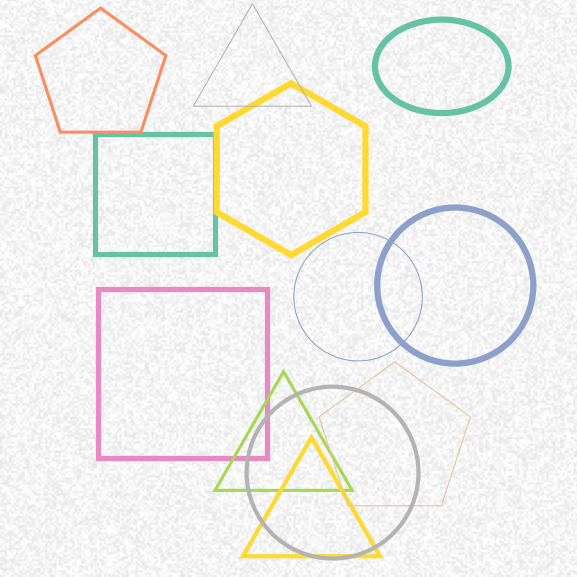[{"shape": "square", "thickness": 2.5, "radius": 0.52, "center": [0.269, 0.663]}, {"shape": "oval", "thickness": 3, "radius": 0.58, "center": [0.765, 0.884]}, {"shape": "pentagon", "thickness": 1.5, "radius": 0.59, "center": [0.174, 0.866]}, {"shape": "circle", "thickness": 0.5, "radius": 0.56, "center": [0.62, 0.485]}, {"shape": "circle", "thickness": 3, "radius": 0.68, "center": [0.788, 0.505]}, {"shape": "square", "thickness": 2.5, "radius": 0.73, "center": [0.316, 0.352]}, {"shape": "triangle", "thickness": 1.5, "radius": 0.69, "center": [0.491, 0.219]}, {"shape": "hexagon", "thickness": 3, "radius": 0.74, "center": [0.504, 0.706]}, {"shape": "triangle", "thickness": 2, "radius": 0.69, "center": [0.539, 0.105]}, {"shape": "pentagon", "thickness": 0.5, "radius": 0.69, "center": [0.683, 0.235]}, {"shape": "circle", "thickness": 2, "radius": 0.74, "center": [0.576, 0.181]}, {"shape": "triangle", "thickness": 0.5, "radius": 0.59, "center": [0.437, 0.874]}]